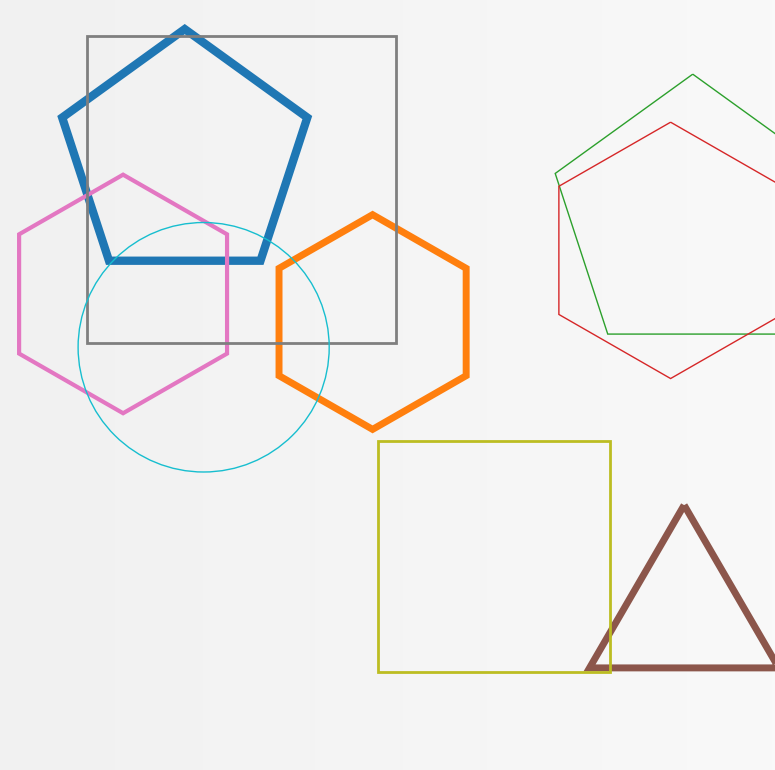[{"shape": "pentagon", "thickness": 3, "radius": 0.83, "center": [0.238, 0.796]}, {"shape": "hexagon", "thickness": 2.5, "radius": 0.7, "center": [0.481, 0.582]}, {"shape": "pentagon", "thickness": 0.5, "radius": 0.93, "center": [0.894, 0.717]}, {"shape": "hexagon", "thickness": 0.5, "radius": 0.83, "center": [0.865, 0.675]}, {"shape": "triangle", "thickness": 2.5, "radius": 0.7, "center": [0.883, 0.203]}, {"shape": "hexagon", "thickness": 1.5, "radius": 0.77, "center": [0.159, 0.618]}, {"shape": "square", "thickness": 1, "radius": 1.0, "center": [0.312, 0.754]}, {"shape": "square", "thickness": 1, "radius": 0.75, "center": [0.638, 0.277]}, {"shape": "circle", "thickness": 0.5, "radius": 0.81, "center": [0.263, 0.549]}]